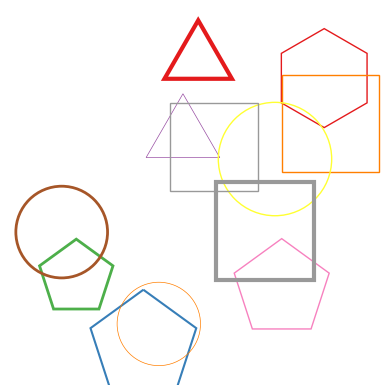[{"shape": "hexagon", "thickness": 1, "radius": 0.64, "center": [0.842, 0.797]}, {"shape": "triangle", "thickness": 3, "radius": 0.51, "center": [0.515, 0.846]}, {"shape": "pentagon", "thickness": 1.5, "radius": 0.72, "center": [0.372, 0.103]}, {"shape": "pentagon", "thickness": 2, "radius": 0.5, "center": [0.198, 0.279]}, {"shape": "triangle", "thickness": 0.5, "radius": 0.55, "center": [0.475, 0.646]}, {"shape": "square", "thickness": 1, "radius": 0.63, "center": [0.858, 0.68]}, {"shape": "circle", "thickness": 0.5, "radius": 0.54, "center": [0.413, 0.159]}, {"shape": "circle", "thickness": 1, "radius": 0.74, "center": [0.714, 0.587]}, {"shape": "circle", "thickness": 2, "radius": 0.6, "center": [0.16, 0.397]}, {"shape": "pentagon", "thickness": 1, "radius": 0.65, "center": [0.732, 0.25]}, {"shape": "square", "thickness": 3, "radius": 0.64, "center": [0.688, 0.401]}, {"shape": "square", "thickness": 1, "radius": 0.57, "center": [0.555, 0.619]}]